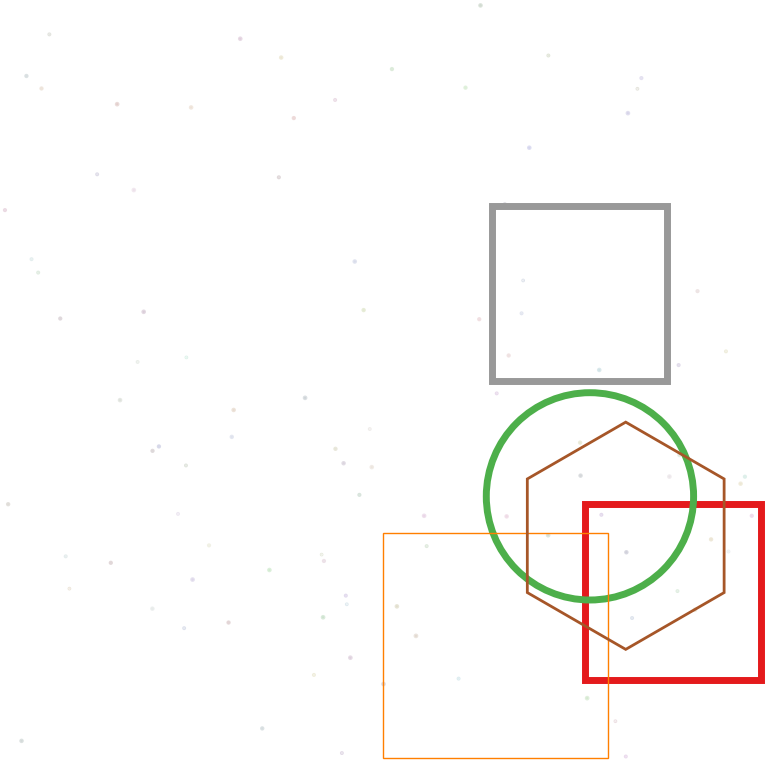[{"shape": "square", "thickness": 2.5, "radius": 0.57, "center": [0.874, 0.231]}, {"shape": "circle", "thickness": 2.5, "radius": 0.67, "center": [0.766, 0.355]}, {"shape": "square", "thickness": 0.5, "radius": 0.73, "center": [0.643, 0.161]}, {"shape": "hexagon", "thickness": 1, "radius": 0.74, "center": [0.813, 0.304]}, {"shape": "square", "thickness": 2.5, "radius": 0.57, "center": [0.752, 0.619]}]